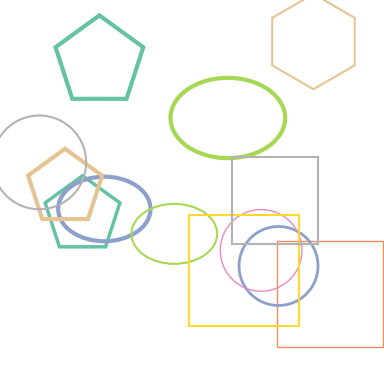[{"shape": "pentagon", "thickness": 2.5, "radius": 0.51, "center": [0.214, 0.442]}, {"shape": "pentagon", "thickness": 3, "radius": 0.6, "center": [0.258, 0.84]}, {"shape": "square", "thickness": 1, "radius": 0.69, "center": [0.858, 0.236]}, {"shape": "circle", "thickness": 2, "radius": 0.51, "center": [0.723, 0.309]}, {"shape": "oval", "thickness": 3, "radius": 0.6, "center": [0.271, 0.457]}, {"shape": "circle", "thickness": 1, "radius": 0.53, "center": [0.678, 0.35]}, {"shape": "oval", "thickness": 1.5, "radius": 0.56, "center": [0.453, 0.393]}, {"shape": "oval", "thickness": 3, "radius": 0.74, "center": [0.592, 0.694]}, {"shape": "square", "thickness": 1.5, "radius": 0.72, "center": [0.634, 0.297]}, {"shape": "pentagon", "thickness": 3, "radius": 0.51, "center": [0.169, 0.513]}, {"shape": "hexagon", "thickness": 1.5, "radius": 0.62, "center": [0.814, 0.892]}, {"shape": "square", "thickness": 1.5, "radius": 0.56, "center": [0.714, 0.479]}, {"shape": "circle", "thickness": 1.5, "radius": 0.61, "center": [0.102, 0.578]}]